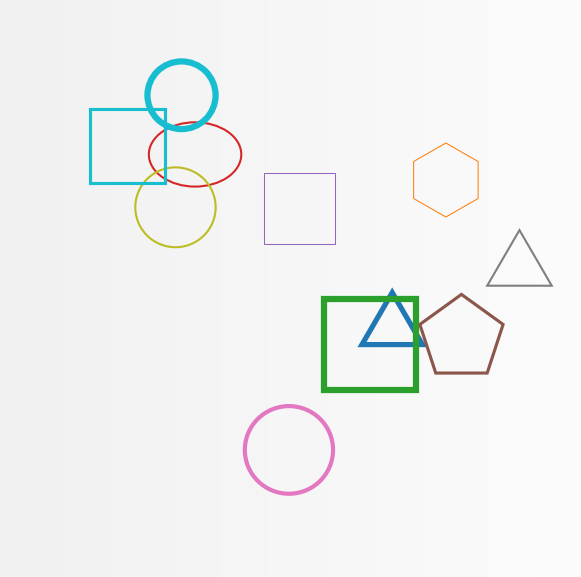[{"shape": "triangle", "thickness": 2.5, "radius": 0.3, "center": [0.675, 0.432]}, {"shape": "hexagon", "thickness": 0.5, "radius": 0.32, "center": [0.767, 0.687]}, {"shape": "square", "thickness": 3, "radius": 0.39, "center": [0.637, 0.402]}, {"shape": "oval", "thickness": 1, "radius": 0.4, "center": [0.336, 0.732]}, {"shape": "square", "thickness": 0.5, "radius": 0.31, "center": [0.515, 0.639]}, {"shape": "pentagon", "thickness": 1.5, "radius": 0.38, "center": [0.794, 0.414]}, {"shape": "circle", "thickness": 2, "radius": 0.38, "center": [0.497, 0.22]}, {"shape": "triangle", "thickness": 1, "radius": 0.32, "center": [0.894, 0.536]}, {"shape": "circle", "thickness": 1, "radius": 0.35, "center": [0.302, 0.64]}, {"shape": "square", "thickness": 1.5, "radius": 0.32, "center": [0.219, 0.746]}, {"shape": "circle", "thickness": 3, "radius": 0.29, "center": [0.312, 0.834]}]